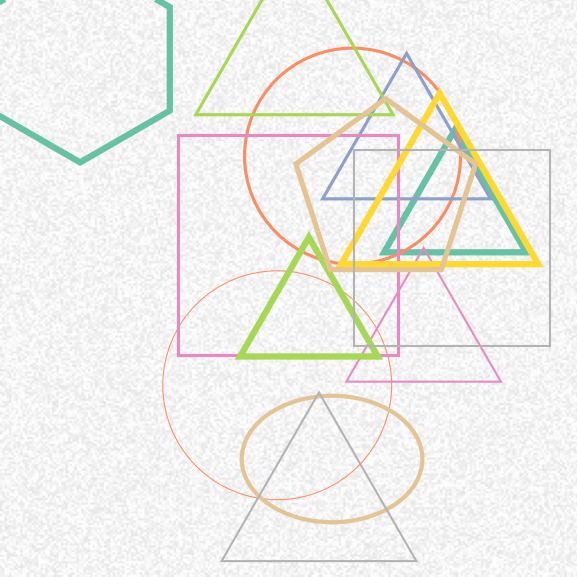[{"shape": "hexagon", "thickness": 3, "radius": 0.9, "center": [0.139, 0.897]}, {"shape": "triangle", "thickness": 3, "radius": 0.71, "center": [0.788, 0.633]}, {"shape": "circle", "thickness": 1.5, "radius": 0.94, "center": [0.61, 0.729]}, {"shape": "circle", "thickness": 0.5, "radius": 0.99, "center": [0.48, 0.332]}, {"shape": "triangle", "thickness": 1.5, "radius": 0.84, "center": [0.704, 0.739]}, {"shape": "square", "thickness": 1.5, "radius": 0.95, "center": [0.499, 0.575]}, {"shape": "triangle", "thickness": 1, "radius": 0.77, "center": [0.733, 0.416]}, {"shape": "triangle", "thickness": 1.5, "radius": 0.99, "center": [0.51, 0.899]}, {"shape": "triangle", "thickness": 3, "radius": 0.69, "center": [0.535, 0.451]}, {"shape": "triangle", "thickness": 3, "radius": 0.99, "center": [0.761, 0.64]}, {"shape": "oval", "thickness": 2, "radius": 0.78, "center": [0.575, 0.204]}, {"shape": "pentagon", "thickness": 2.5, "radius": 0.82, "center": [0.668, 0.665]}, {"shape": "triangle", "thickness": 1, "radius": 0.97, "center": [0.552, 0.125]}, {"shape": "square", "thickness": 1, "radius": 0.85, "center": [0.783, 0.57]}]